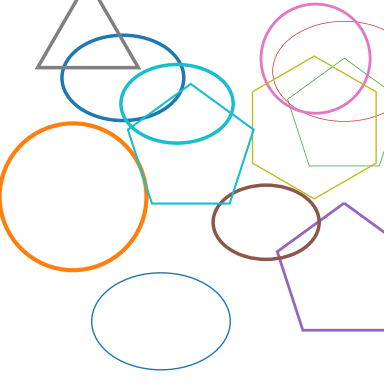[{"shape": "oval", "thickness": 2.5, "radius": 0.79, "center": [0.319, 0.798]}, {"shape": "oval", "thickness": 1, "radius": 0.9, "center": [0.418, 0.165]}, {"shape": "circle", "thickness": 3, "radius": 0.95, "center": [0.19, 0.489]}, {"shape": "pentagon", "thickness": 0.5, "radius": 0.77, "center": [0.894, 0.694]}, {"shape": "oval", "thickness": 0.5, "radius": 0.93, "center": [0.894, 0.815]}, {"shape": "pentagon", "thickness": 2, "radius": 0.91, "center": [0.894, 0.29]}, {"shape": "oval", "thickness": 2.5, "radius": 0.69, "center": [0.691, 0.423]}, {"shape": "circle", "thickness": 2, "radius": 0.71, "center": [0.82, 0.848]}, {"shape": "triangle", "thickness": 2.5, "radius": 0.76, "center": [0.228, 0.9]}, {"shape": "hexagon", "thickness": 1, "radius": 0.93, "center": [0.816, 0.669]}, {"shape": "pentagon", "thickness": 1.5, "radius": 0.86, "center": [0.496, 0.61]}, {"shape": "oval", "thickness": 2.5, "radius": 0.73, "center": [0.46, 0.73]}]